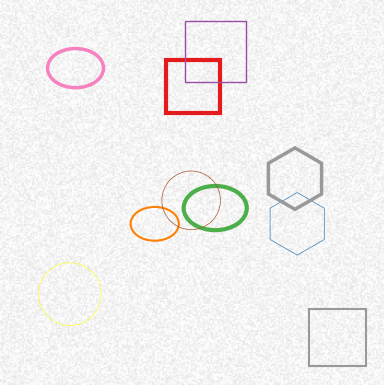[{"shape": "square", "thickness": 3, "radius": 0.35, "center": [0.501, 0.776]}, {"shape": "hexagon", "thickness": 0.5, "radius": 0.41, "center": [0.772, 0.419]}, {"shape": "oval", "thickness": 3, "radius": 0.41, "center": [0.559, 0.46]}, {"shape": "square", "thickness": 1, "radius": 0.4, "center": [0.56, 0.866]}, {"shape": "oval", "thickness": 1.5, "radius": 0.31, "center": [0.402, 0.419]}, {"shape": "circle", "thickness": 0.5, "radius": 0.41, "center": [0.181, 0.236]}, {"shape": "circle", "thickness": 0.5, "radius": 0.38, "center": [0.497, 0.48]}, {"shape": "oval", "thickness": 2.5, "radius": 0.36, "center": [0.196, 0.823]}, {"shape": "square", "thickness": 1.5, "radius": 0.37, "center": [0.876, 0.123]}, {"shape": "hexagon", "thickness": 2.5, "radius": 0.4, "center": [0.766, 0.536]}]